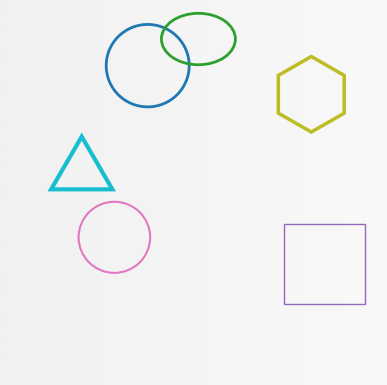[{"shape": "circle", "thickness": 2, "radius": 0.54, "center": [0.381, 0.829]}, {"shape": "oval", "thickness": 2, "radius": 0.48, "center": [0.512, 0.899]}, {"shape": "square", "thickness": 1, "radius": 0.52, "center": [0.837, 0.314]}, {"shape": "circle", "thickness": 1.5, "radius": 0.46, "center": [0.295, 0.384]}, {"shape": "hexagon", "thickness": 2.5, "radius": 0.49, "center": [0.803, 0.755]}, {"shape": "triangle", "thickness": 3, "radius": 0.46, "center": [0.211, 0.554]}]